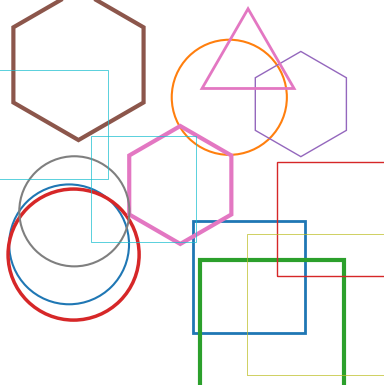[{"shape": "square", "thickness": 2, "radius": 0.73, "center": [0.647, 0.282]}, {"shape": "circle", "thickness": 1.5, "radius": 0.78, "center": [0.179, 0.365]}, {"shape": "circle", "thickness": 1.5, "radius": 0.75, "center": [0.596, 0.747]}, {"shape": "square", "thickness": 3, "radius": 0.93, "center": [0.707, 0.138]}, {"shape": "circle", "thickness": 2.5, "radius": 0.85, "center": [0.191, 0.339]}, {"shape": "square", "thickness": 1, "radius": 0.74, "center": [0.868, 0.431]}, {"shape": "hexagon", "thickness": 1, "radius": 0.68, "center": [0.781, 0.73]}, {"shape": "hexagon", "thickness": 3, "radius": 0.98, "center": [0.204, 0.831]}, {"shape": "triangle", "thickness": 2, "radius": 0.69, "center": [0.644, 0.839]}, {"shape": "hexagon", "thickness": 3, "radius": 0.77, "center": [0.468, 0.52]}, {"shape": "circle", "thickness": 1.5, "radius": 0.71, "center": [0.193, 0.451]}, {"shape": "square", "thickness": 0.5, "radius": 0.91, "center": [0.824, 0.21]}, {"shape": "square", "thickness": 0.5, "radius": 0.71, "center": [0.138, 0.677]}, {"shape": "square", "thickness": 0.5, "radius": 0.68, "center": [0.374, 0.509]}]